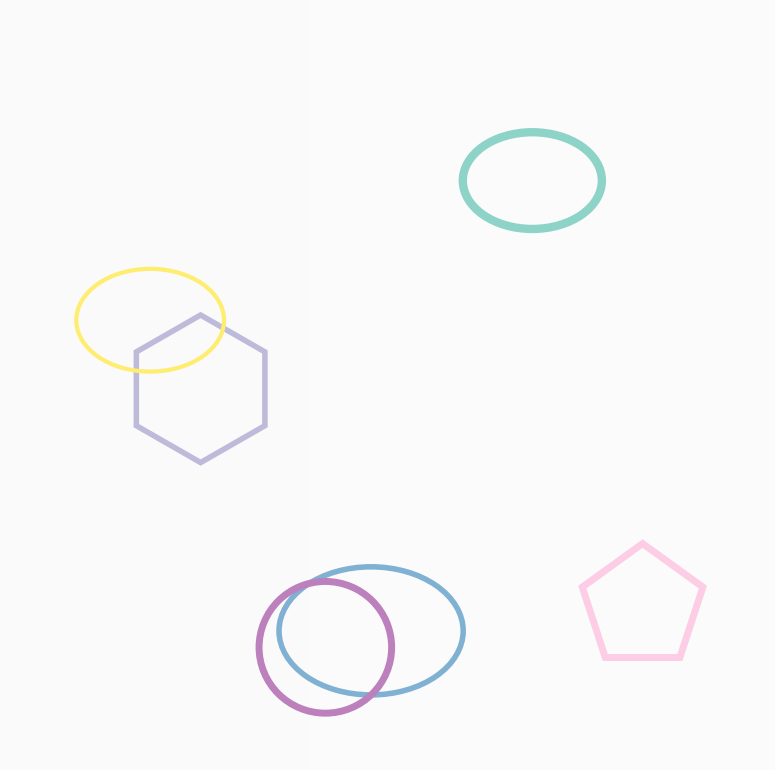[{"shape": "oval", "thickness": 3, "radius": 0.45, "center": [0.687, 0.765]}, {"shape": "hexagon", "thickness": 2, "radius": 0.48, "center": [0.259, 0.495]}, {"shape": "oval", "thickness": 2, "radius": 0.59, "center": [0.479, 0.181]}, {"shape": "pentagon", "thickness": 2.5, "radius": 0.41, "center": [0.829, 0.212]}, {"shape": "circle", "thickness": 2.5, "radius": 0.43, "center": [0.42, 0.159]}, {"shape": "oval", "thickness": 1.5, "radius": 0.48, "center": [0.194, 0.584]}]